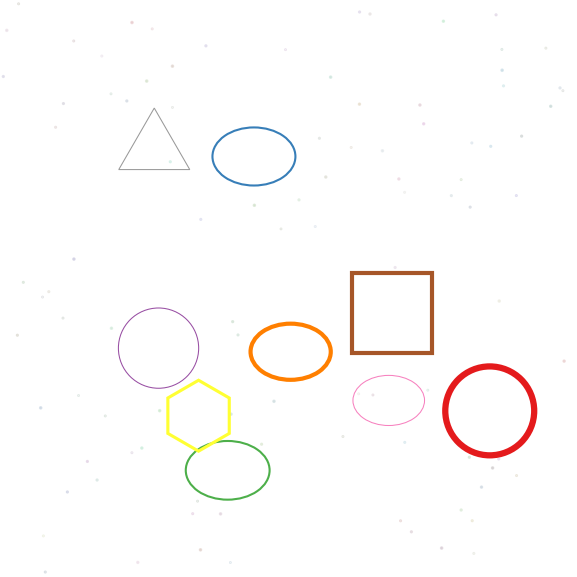[{"shape": "circle", "thickness": 3, "radius": 0.38, "center": [0.848, 0.288]}, {"shape": "oval", "thickness": 1, "radius": 0.36, "center": [0.44, 0.728]}, {"shape": "oval", "thickness": 1, "radius": 0.36, "center": [0.394, 0.185]}, {"shape": "circle", "thickness": 0.5, "radius": 0.35, "center": [0.275, 0.396]}, {"shape": "oval", "thickness": 2, "radius": 0.35, "center": [0.503, 0.39]}, {"shape": "hexagon", "thickness": 1.5, "radius": 0.31, "center": [0.344, 0.279]}, {"shape": "square", "thickness": 2, "radius": 0.35, "center": [0.678, 0.457]}, {"shape": "oval", "thickness": 0.5, "radius": 0.31, "center": [0.673, 0.306]}, {"shape": "triangle", "thickness": 0.5, "radius": 0.36, "center": [0.267, 0.741]}]